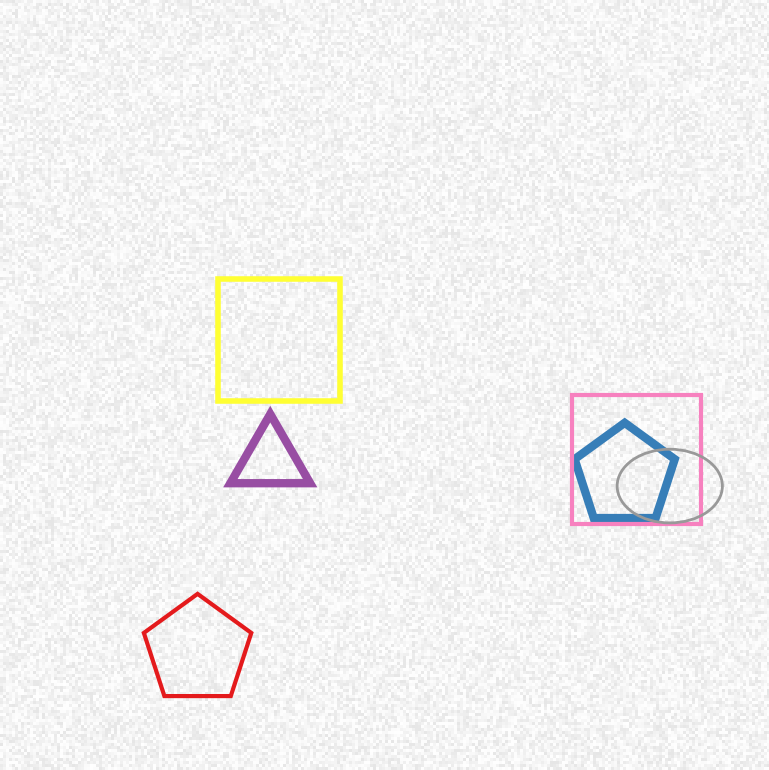[{"shape": "pentagon", "thickness": 1.5, "radius": 0.37, "center": [0.257, 0.155]}, {"shape": "pentagon", "thickness": 3, "radius": 0.34, "center": [0.811, 0.383]}, {"shape": "triangle", "thickness": 3, "radius": 0.3, "center": [0.351, 0.402]}, {"shape": "square", "thickness": 2, "radius": 0.4, "center": [0.363, 0.559]}, {"shape": "square", "thickness": 1.5, "radius": 0.42, "center": [0.827, 0.403]}, {"shape": "oval", "thickness": 1, "radius": 0.34, "center": [0.87, 0.369]}]